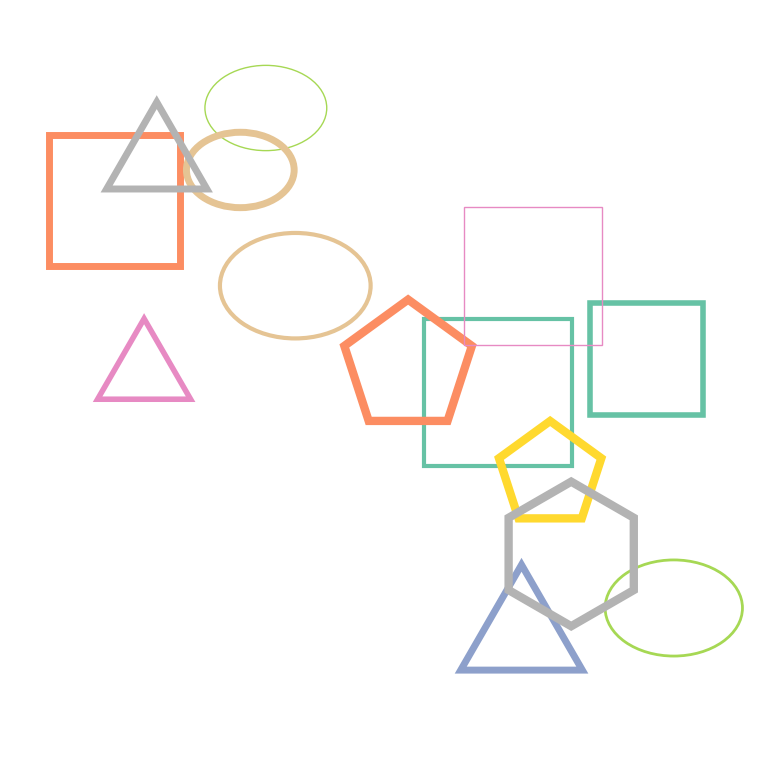[{"shape": "square", "thickness": 2, "radius": 0.36, "center": [0.84, 0.534]}, {"shape": "square", "thickness": 1.5, "radius": 0.48, "center": [0.647, 0.49]}, {"shape": "pentagon", "thickness": 3, "radius": 0.44, "center": [0.53, 0.524]}, {"shape": "square", "thickness": 2.5, "radius": 0.43, "center": [0.149, 0.74]}, {"shape": "triangle", "thickness": 2.5, "radius": 0.46, "center": [0.677, 0.175]}, {"shape": "square", "thickness": 0.5, "radius": 0.45, "center": [0.692, 0.642]}, {"shape": "triangle", "thickness": 2, "radius": 0.35, "center": [0.187, 0.516]}, {"shape": "oval", "thickness": 1, "radius": 0.45, "center": [0.875, 0.21]}, {"shape": "oval", "thickness": 0.5, "radius": 0.4, "center": [0.345, 0.86]}, {"shape": "pentagon", "thickness": 3, "radius": 0.35, "center": [0.714, 0.383]}, {"shape": "oval", "thickness": 2.5, "radius": 0.35, "center": [0.312, 0.779]}, {"shape": "oval", "thickness": 1.5, "radius": 0.49, "center": [0.383, 0.629]}, {"shape": "hexagon", "thickness": 3, "radius": 0.47, "center": [0.742, 0.281]}, {"shape": "triangle", "thickness": 2.5, "radius": 0.38, "center": [0.204, 0.792]}]